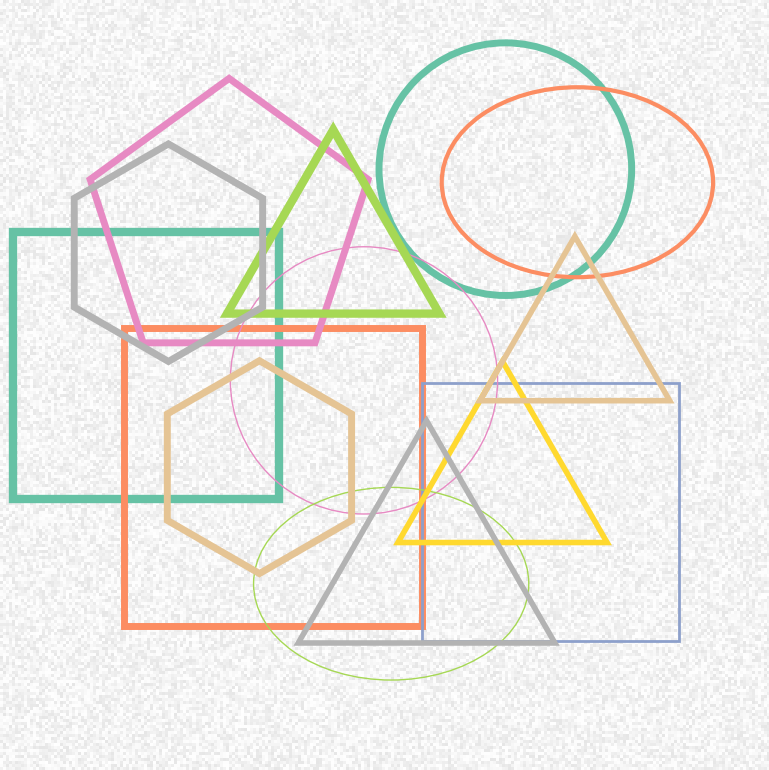[{"shape": "circle", "thickness": 2.5, "radius": 0.82, "center": [0.656, 0.78]}, {"shape": "square", "thickness": 3, "radius": 0.86, "center": [0.19, 0.525]}, {"shape": "oval", "thickness": 1.5, "radius": 0.88, "center": [0.75, 0.763]}, {"shape": "square", "thickness": 2.5, "radius": 0.97, "center": [0.355, 0.38]}, {"shape": "square", "thickness": 1, "radius": 0.83, "center": [0.715, 0.335]}, {"shape": "circle", "thickness": 0.5, "radius": 0.87, "center": [0.473, 0.506]}, {"shape": "pentagon", "thickness": 2.5, "radius": 0.95, "center": [0.298, 0.708]}, {"shape": "triangle", "thickness": 3, "radius": 0.8, "center": [0.433, 0.672]}, {"shape": "oval", "thickness": 0.5, "radius": 0.89, "center": [0.508, 0.242]}, {"shape": "triangle", "thickness": 2, "radius": 0.78, "center": [0.653, 0.374]}, {"shape": "triangle", "thickness": 2, "radius": 0.71, "center": [0.747, 0.551]}, {"shape": "hexagon", "thickness": 2.5, "radius": 0.69, "center": [0.337, 0.393]}, {"shape": "hexagon", "thickness": 2.5, "radius": 0.71, "center": [0.219, 0.672]}, {"shape": "triangle", "thickness": 2, "radius": 0.96, "center": [0.554, 0.261]}]